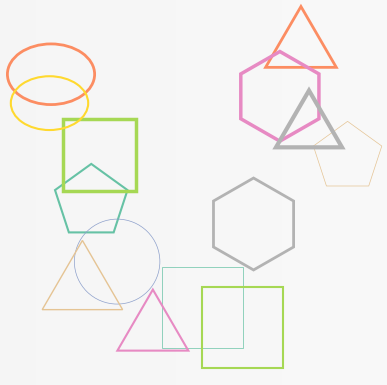[{"shape": "square", "thickness": 0.5, "radius": 0.52, "center": [0.522, 0.201]}, {"shape": "pentagon", "thickness": 1.5, "radius": 0.49, "center": [0.235, 0.476]}, {"shape": "triangle", "thickness": 2, "radius": 0.53, "center": [0.777, 0.878]}, {"shape": "oval", "thickness": 2, "radius": 0.56, "center": [0.132, 0.807]}, {"shape": "circle", "thickness": 0.5, "radius": 0.55, "center": [0.302, 0.321]}, {"shape": "hexagon", "thickness": 2.5, "radius": 0.58, "center": [0.722, 0.75]}, {"shape": "triangle", "thickness": 1.5, "radius": 0.53, "center": [0.394, 0.142]}, {"shape": "square", "thickness": 2.5, "radius": 0.47, "center": [0.257, 0.598]}, {"shape": "square", "thickness": 1.5, "radius": 0.52, "center": [0.627, 0.149]}, {"shape": "oval", "thickness": 1.5, "radius": 0.5, "center": [0.128, 0.732]}, {"shape": "triangle", "thickness": 1, "radius": 0.6, "center": [0.213, 0.256]}, {"shape": "pentagon", "thickness": 0.5, "radius": 0.46, "center": [0.897, 0.592]}, {"shape": "triangle", "thickness": 3, "radius": 0.49, "center": [0.797, 0.667]}, {"shape": "hexagon", "thickness": 2, "radius": 0.6, "center": [0.654, 0.418]}]